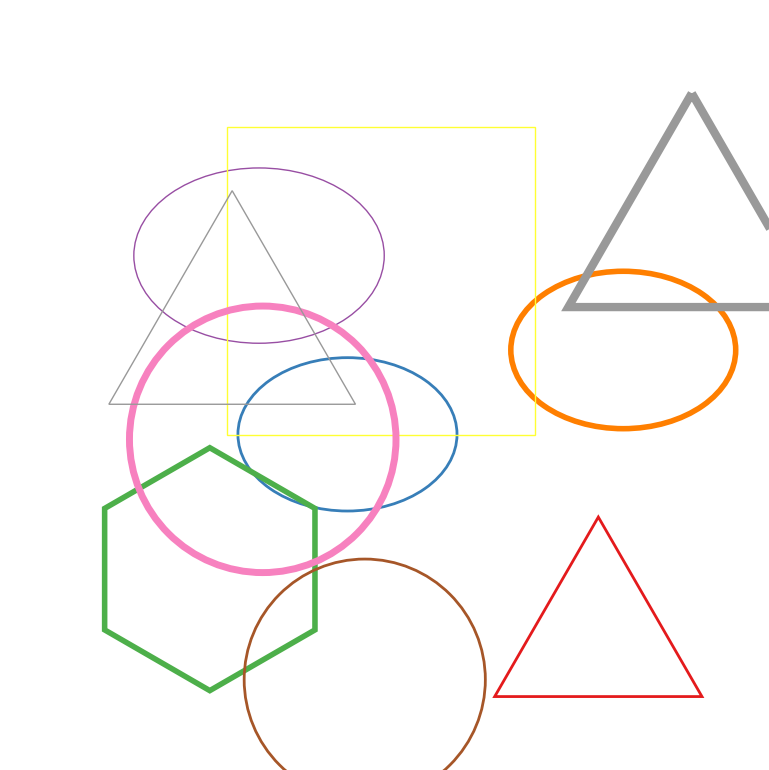[{"shape": "triangle", "thickness": 1, "radius": 0.78, "center": [0.777, 0.173]}, {"shape": "oval", "thickness": 1, "radius": 0.71, "center": [0.451, 0.436]}, {"shape": "hexagon", "thickness": 2, "radius": 0.79, "center": [0.272, 0.261]}, {"shape": "oval", "thickness": 0.5, "radius": 0.81, "center": [0.336, 0.668]}, {"shape": "oval", "thickness": 2, "radius": 0.73, "center": [0.809, 0.545]}, {"shape": "square", "thickness": 0.5, "radius": 1.0, "center": [0.495, 0.635]}, {"shape": "circle", "thickness": 1, "radius": 0.78, "center": [0.474, 0.117]}, {"shape": "circle", "thickness": 2.5, "radius": 0.87, "center": [0.341, 0.429]}, {"shape": "triangle", "thickness": 0.5, "radius": 0.92, "center": [0.302, 0.567]}, {"shape": "triangle", "thickness": 3, "radius": 0.93, "center": [0.898, 0.694]}]